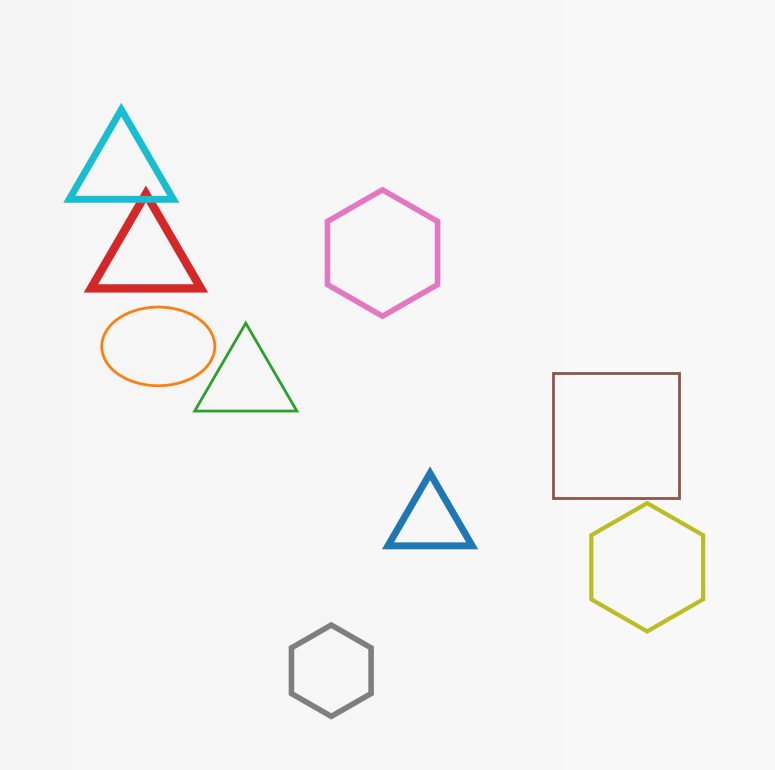[{"shape": "triangle", "thickness": 2.5, "radius": 0.31, "center": [0.555, 0.323]}, {"shape": "oval", "thickness": 1, "radius": 0.36, "center": [0.204, 0.55]}, {"shape": "triangle", "thickness": 1, "radius": 0.38, "center": [0.317, 0.504]}, {"shape": "triangle", "thickness": 3, "radius": 0.41, "center": [0.188, 0.666]}, {"shape": "square", "thickness": 1, "radius": 0.41, "center": [0.795, 0.434]}, {"shape": "hexagon", "thickness": 2, "radius": 0.41, "center": [0.494, 0.671]}, {"shape": "hexagon", "thickness": 2, "radius": 0.3, "center": [0.427, 0.129]}, {"shape": "hexagon", "thickness": 1.5, "radius": 0.42, "center": [0.835, 0.263]}, {"shape": "triangle", "thickness": 2.5, "radius": 0.39, "center": [0.157, 0.78]}]